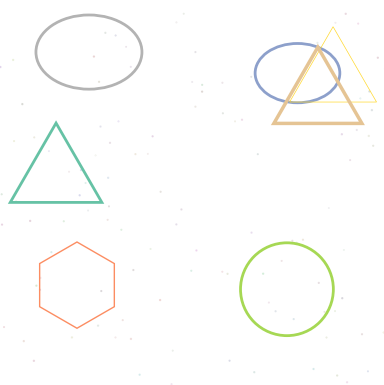[{"shape": "triangle", "thickness": 2, "radius": 0.69, "center": [0.146, 0.543]}, {"shape": "hexagon", "thickness": 1, "radius": 0.56, "center": [0.2, 0.259]}, {"shape": "oval", "thickness": 2, "radius": 0.55, "center": [0.773, 0.81]}, {"shape": "circle", "thickness": 2, "radius": 0.6, "center": [0.745, 0.249]}, {"shape": "triangle", "thickness": 0.5, "radius": 0.65, "center": [0.865, 0.8]}, {"shape": "triangle", "thickness": 2.5, "radius": 0.66, "center": [0.826, 0.745]}, {"shape": "oval", "thickness": 2, "radius": 0.69, "center": [0.231, 0.865]}]